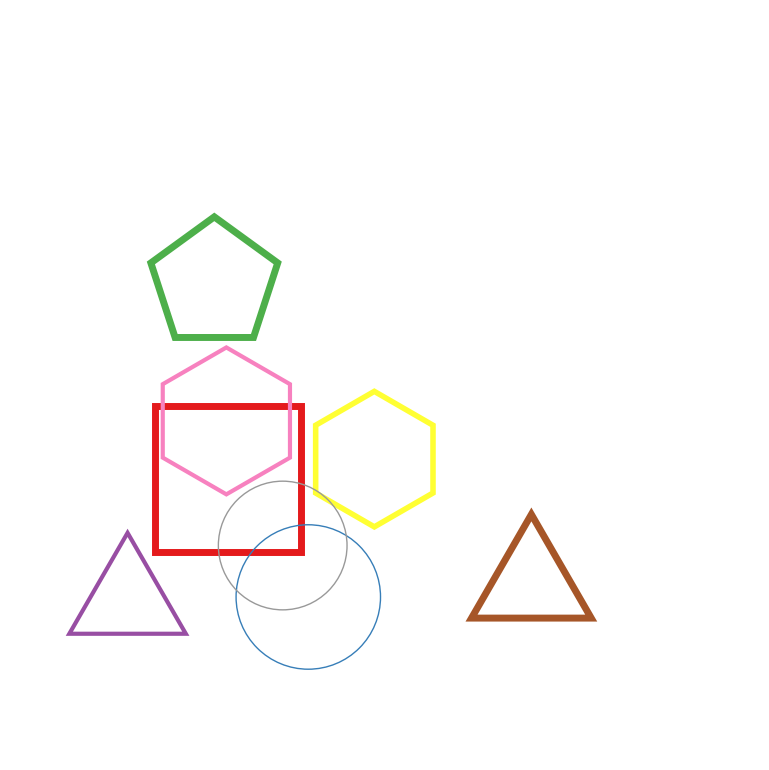[{"shape": "square", "thickness": 2.5, "radius": 0.47, "center": [0.296, 0.378]}, {"shape": "circle", "thickness": 0.5, "radius": 0.47, "center": [0.4, 0.225]}, {"shape": "pentagon", "thickness": 2.5, "radius": 0.43, "center": [0.278, 0.632]}, {"shape": "triangle", "thickness": 1.5, "radius": 0.44, "center": [0.166, 0.221]}, {"shape": "hexagon", "thickness": 2, "radius": 0.44, "center": [0.486, 0.404]}, {"shape": "triangle", "thickness": 2.5, "radius": 0.45, "center": [0.69, 0.242]}, {"shape": "hexagon", "thickness": 1.5, "radius": 0.48, "center": [0.294, 0.453]}, {"shape": "circle", "thickness": 0.5, "radius": 0.42, "center": [0.367, 0.292]}]